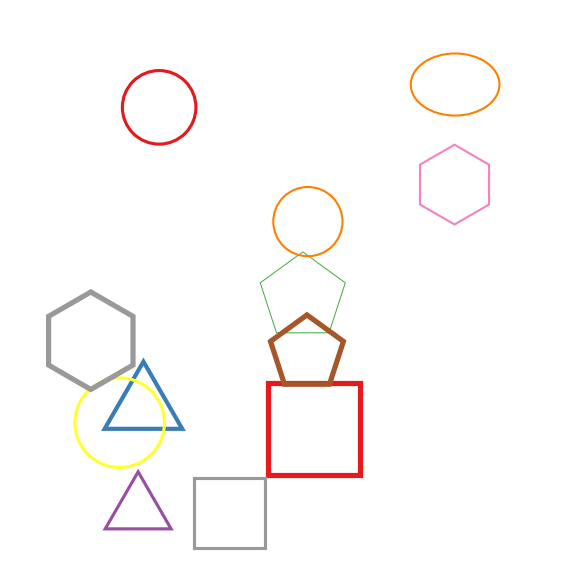[{"shape": "circle", "thickness": 1.5, "radius": 0.32, "center": [0.276, 0.813]}, {"shape": "square", "thickness": 2.5, "radius": 0.4, "center": [0.543, 0.256]}, {"shape": "triangle", "thickness": 2, "radius": 0.39, "center": [0.248, 0.295]}, {"shape": "pentagon", "thickness": 0.5, "radius": 0.39, "center": [0.524, 0.485]}, {"shape": "triangle", "thickness": 1.5, "radius": 0.33, "center": [0.239, 0.116]}, {"shape": "circle", "thickness": 1, "radius": 0.3, "center": [0.533, 0.615]}, {"shape": "oval", "thickness": 1, "radius": 0.38, "center": [0.788, 0.853]}, {"shape": "circle", "thickness": 1.5, "radius": 0.39, "center": [0.207, 0.267]}, {"shape": "pentagon", "thickness": 2.5, "radius": 0.33, "center": [0.532, 0.387]}, {"shape": "hexagon", "thickness": 1, "radius": 0.35, "center": [0.787, 0.68]}, {"shape": "square", "thickness": 1.5, "radius": 0.31, "center": [0.398, 0.111]}, {"shape": "hexagon", "thickness": 2.5, "radius": 0.42, "center": [0.157, 0.409]}]